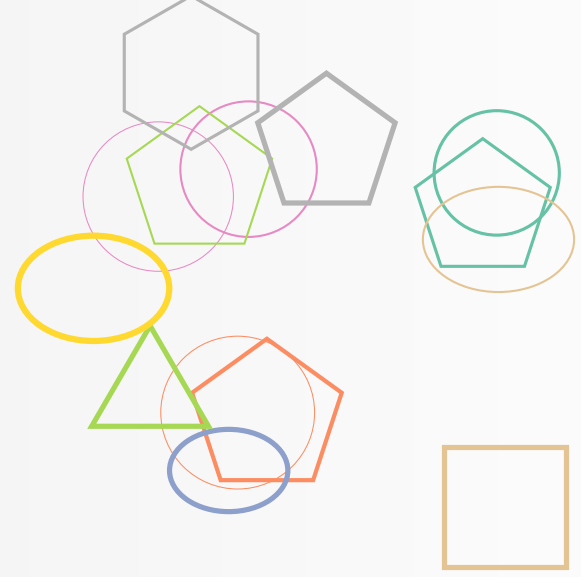[{"shape": "pentagon", "thickness": 1.5, "radius": 0.61, "center": [0.831, 0.637]}, {"shape": "circle", "thickness": 1.5, "radius": 0.54, "center": [0.855, 0.7]}, {"shape": "pentagon", "thickness": 2, "radius": 0.68, "center": [0.459, 0.277]}, {"shape": "circle", "thickness": 0.5, "radius": 0.66, "center": [0.409, 0.285]}, {"shape": "oval", "thickness": 2.5, "radius": 0.51, "center": [0.393, 0.184]}, {"shape": "circle", "thickness": 0.5, "radius": 0.65, "center": [0.272, 0.659]}, {"shape": "circle", "thickness": 1, "radius": 0.59, "center": [0.428, 0.706]}, {"shape": "pentagon", "thickness": 1, "radius": 0.66, "center": [0.343, 0.684]}, {"shape": "triangle", "thickness": 2.5, "radius": 0.58, "center": [0.258, 0.319]}, {"shape": "oval", "thickness": 3, "radius": 0.65, "center": [0.161, 0.5]}, {"shape": "oval", "thickness": 1, "radius": 0.65, "center": [0.858, 0.585]}, {"shape": "square", "thickness": 2.5, "radius": 0.52, "center": [0.869, 0.122]}, {"shape": "pentagon", "thickness": 2.5, "radius": 0.62, "center": [0.562, 0.748]}, {"shape": "hexagon", "thickness": 1.5, "radius": 0.66, "center": [0.329, 0.873]}]